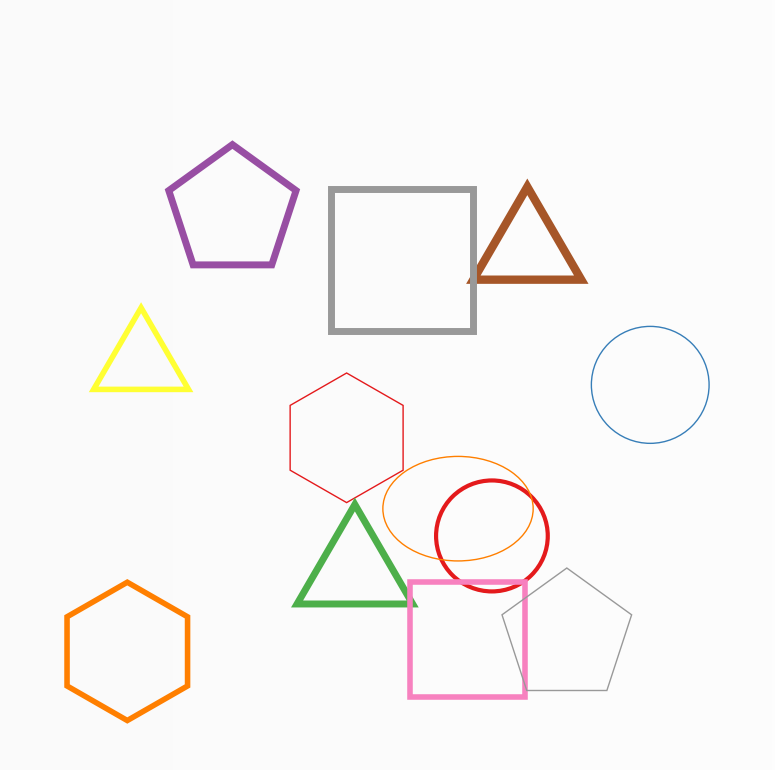[{"shape": "hexagon", "thickness": 0.5, "radius": 0.42, "center": [0.447, 0.431]}, {"shape": "circle", "thickness": 1.5, "radius": 0.36, "center": [0.635, 0.304]}, {"shape": "circle", "thickness": 0.5, "radius": 0.38, "center": [0.839, 0.5]}, {"shape": "triangle", "thickness": 2.5, "radius": 0.43, "center": [0.458, 0.259]}, {"shape": "pentagon", "thickness": 2.5, "radius": 0.43, "center": [0.3, 0.726]}, {"shape": "oval", "thickness": 0.5, "radius": 0.48, "center": [0.591, 0.339]}, {"shape": "hexagon", "thickness": 2, "radius": 0.45, "center": [0.164, 0.154]}, {"shape": "triangle", "thickness": 2, "radius": 0.35, "center": [0.182, 0.53]}, {"shape": "triangle", "thickness": 3, "radius": 0.4, "center": [0.68, 0.677]}, {"shape": "square", "thickness": 2, "radius": 0.37, "center": [0.603, 0.17]}, {"shape": "pentagon", "thickness": 0.5, "radius": 0.44, "center": [0.731, 0.174]}, {"shape": "square", "thickness": 2.5, "radius": 0.46, "center": [0.519, 0.662]}]